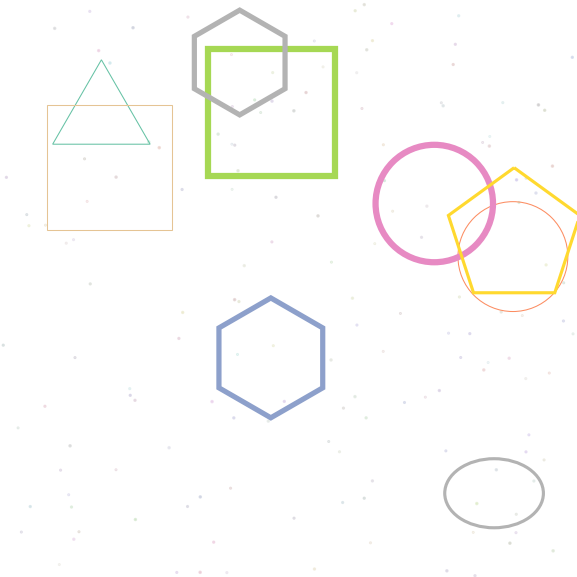[{"shape": "triangle", "thickness": 0.5, "radius": 0.49, "center": [0.176, 0.798]}, {"shape": "circle", "thickness": 0.5, "radius": 0.48, "center": [0.888, 0.555]}, {"shape": "hexagon", "thickness": 2.5, "radius": 0.52, "center": [0.469, 0.379]}, {"shape": "circle", "thickness": 3, "radius": 0.51, "center": [0.752, 0.647]}, {"shape": "square", "thickness": 3, "radius": 0.55, "center": [0.47, 0.804]}, {"shape": "pentagon", "thickness": 1.5, "radius": 0.6, "center": [0.89, 0.589]}, {"shape": "square", "thickness": 0.5, "radius": 0.54, "center": [0.189, 0.709]}, {"shape": "oval", "thickness": 1.5, "radius": 0.43, "center": [0.856, 0.145]}, {"shape": "hexagon", "thickness": 2.5, "radius": 0.45, "center": [0.415, 0.891]}]